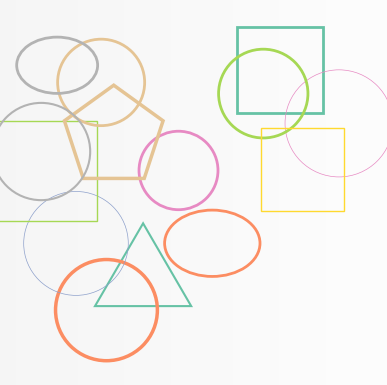[{"shape": "triangle", "thickness": 1.5, "radius": 0.72, "center": [0.369, 0.277]}, {"shape": "square", "thickness": 2, "radius": 0.56, "center": [0.722, 0.818]}, {"shape": "circle", "thickness": 2.5, "radius": 0.66, "center": [0.275, 0.194]}, {"shape": "oval", "thickness": 2, "radius": 0.62, "center": [0.548, 0.368]}, {"shape": "circle", "thickness": 0.5, "radius": 0.67, "center": [0.196, 0.368]}, {"shape": "circle", "thickness": 0.5, "radius": 0.7, "center": [0.875, 0.68]}, {"shape": "circle", "thickness": 2, "radius": 0.51, "center": [0.461, 0.557]}, {"shape": "circle", "thickness": 2, "radius": 0.58, "center": [0.679, 0.757]}, {"shape": "square", "thickness": 1, "radius": 0.65, "center": [0.12, 0.555]}, {"shape": "square", "thickness": 1, "radius": 0.54, "center": [0.78, 0.559]}, {"shape": "circle", "thickness": 2, "radius": 0.56, "center": [0.261, 0.786]}, {"shape": "pentagon", "thickness": 2.5, "radius": 0.67, "center": [0.294, 0.645]}, {"shape": "circle", "thickness": 1.5, "radius": 0.63, "center": [0.106, 0.606]}, {"shape": "oval", "thickness": 2, "radius": 0.52, "center": [0.148, 0.83]}]